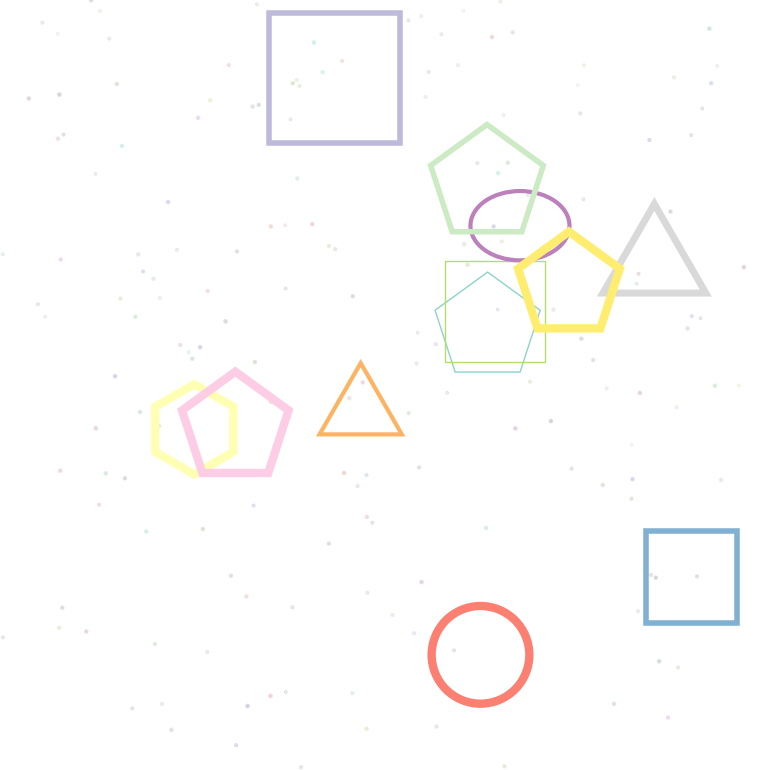[{"shape": "pentagon", "thickness": 0.5, "radius": 0.36, "center": [0.633, 0.575]}, {"shape": "hexagon", "thickness": 3, "radius": 0.29, "center": [0.252, 0.442]}, {"shape": "square", "thickness": 2, "radius": 0.42, "center": [0.434, 0.899]}, {"shape": "circle", "thickness": 3, "radius": 0.32, "center": [0.624, 0.15]}, {"shape": "square", "thickness": 2, "radius": 0.3, "center": [0.898, 0.251]}, {"shape": "triangle", "thickness": 1.5, "radius": 0.31, "center": [0.468, 0.467]}, {"shape": "square", "thickness": 0.5, "radius": 0.33, "center": [0.643, 0.595]}, {"shape": "pentagon", "thickness": 3, "radius": 0.36, "center": [0.306, 0.445]}, {"shape": "triangle", "thickness": 2.5, "radius": 0.39, "center": [0.85, 0.658]}, {"shape": "oval", "thickness": 1.5, "radius": 0.32, "center": [0.675, 0.707]}, {"shape": "pentagon", "thickness": 2, "radius": 0.38, "center": [0.632, 0.761]}, {"shape": "pentagon", "thickness": 3, "radius": 0.35, "center": [0.739, 0.63]}]